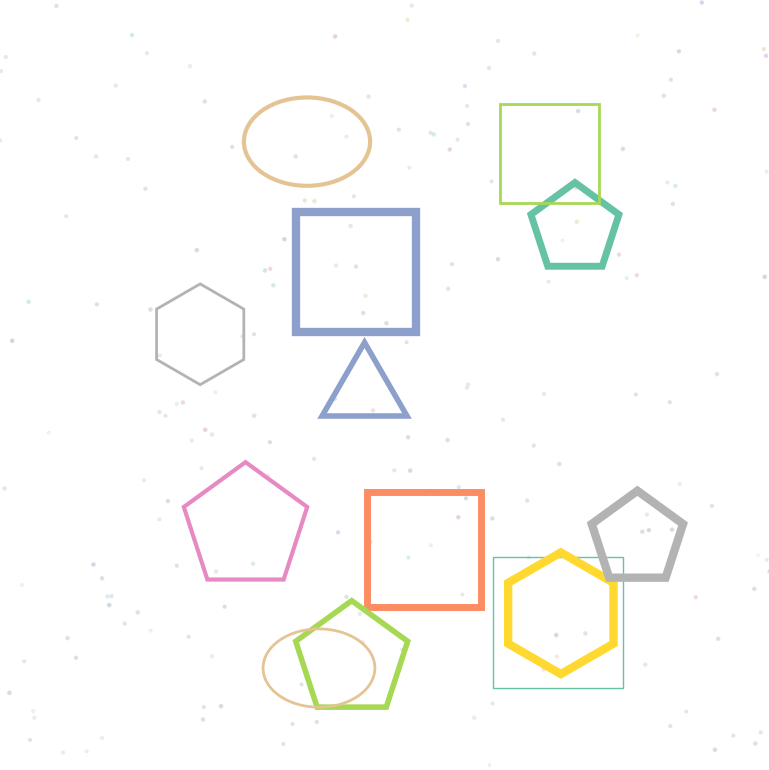[{"shape": "pentagon", "thickness": 2.5, "radius": 0.3, "center": [0.747, 0.703]}, {"shape": "square", "thickness": 0.5, "radius": 0.42, "center": [0.725, 0.192]}, {"shape": "square", "thickness": 2.5, "radius": 0.37, "center": [0.551, 0.287]}, {"shape": "triangle", "thickness": 2, "radius": 0.32, "center": [0.473, 0.492]}, {"shape": "square", "thickness": 3, "radius": 0.39, "center": [0.462, 0.647]}, {"shape": "pentagon", "thickness": 1.5, "radius": 0.42, "center": [0.319, 0.316]}, {"shape": "pentagon", "thickness": 2, "radius": 0.38, "center": [0.457, 0.143]}, {"shape": "square", "thickness": 1, "radius": 0.32, "center": [0.713, 0.801]}, {"shape": "hexagon", "thickness": 3, "radius": 0.39, "center": [0.728, 0.204]}, {"shape": "oval", "thickness": 1.5, "radius": 0.41, "center": [0.399, 0.816]}, {"shape": "oval", "thickness": 1, "radius": 0.36, "center": [0.414, 0.132]}, {"shape": "hexagon", "thickness": 1, "radius": 0.33, "center": [0.26, 0.566]}, {"shape": "pentagon", "thickness": 3, "radius": 0.31, "center": [0.828, 0.3]}]